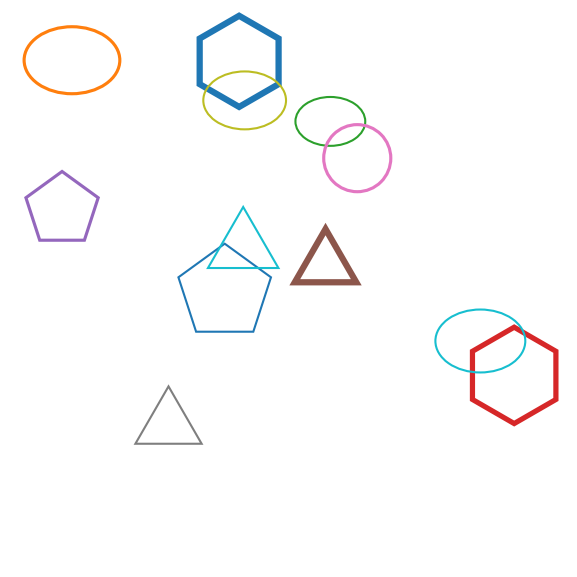[{"shape": "pentagon", "thickness": 1, "radius": 0.42, "center": [0.389, 0.493]}, {"shape": "hexagon", "thickness": 3, "radius": 0.39, "center": [0.414, 0.893]}, {"shape": "oval", "thickness": 1.5, "radius": 0.41, "center": [0.125, 0.895]}, {"shape": "oval", "thickness": 1, "radius": 0.3, "center": [0.572, 0.789]}, {"shape": "hexagon", "thickness": 2.5, "radius": 0.42, "center": [0.89, 0.349]}, {"shape": "pentagon", "thickness": 1.5, "radius": 0.33, "center": [0.107, 0.636]}, {"shape": "triangle", "thickness": 3, "radius": 0.31, "center": [0.564, 0.541]}, {"shape": "circle", "thickness": 1.5, "radius": 0.29, "center": [0.619, 0.725]}, {"shape": "triangle", "thickness": 1, "radius": 0.33, "center": [0.292, 0.264]}, {"shape": "oval", "thickness": 1, "radius": 0.36, "center": [0.424, 0.825]}, {"shape": "triangle", "thickness": 1, "radius": 0.35, "center": [0.421, 0.57]}, {"shape": "oval", "thickness": 1, "radius": 0.39, "center": [0.832, 0.409]}]